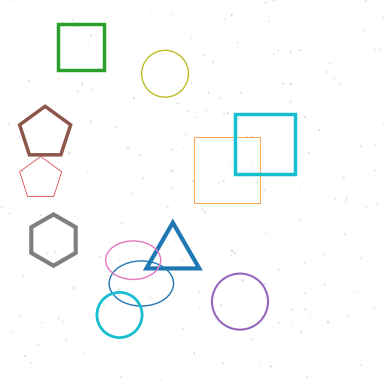[{"shape": "triangle", "thickness": 3, "radius": 0.4, "center": [0.449, 0.342]}, {"shape": "oval", "thickness": 1, "radius": 0.42, "center": [0.367, 0.264]}, {"shape": "square", "thickness": 0.5, "radius": 0.43, "center": [0.59, 0.558]}, {"shape": "square", "thickness": 2.5, "radius": 0.3, "center": [0.21, 0.879]}, {"shape": "pentagon", "thickness": 0.5, "radius": 0.29, "center": [0.106, 0.536]}, {"shape": "circle", "thickness": 1.5, "radius": 0.36, "center": [0.623, 0.217]}, {"shape": "pentagon", "thickness": 2.5, "radius": 0.35, "center": [0.117, 0.654]}, {"shape": "oval", "thickness": 1, "radius": 0.36, "center": [0.346, 0.324]}, {"shape": "hexagon", "thickness": 3, "radius": 0.33, "center": [0.139, 0.376]}, {"shape": "circle", "thickness": 1, "radius": 0.3, "center": [0.429, 0.808]}, {"shape": "circle", "thickness": 2, "radius": 0.29, "center": [0.31, 0.182]}, {"shape": "square", "thickness": 2.5, "radius": 0.39, "center": [0.688, 0.626]}]